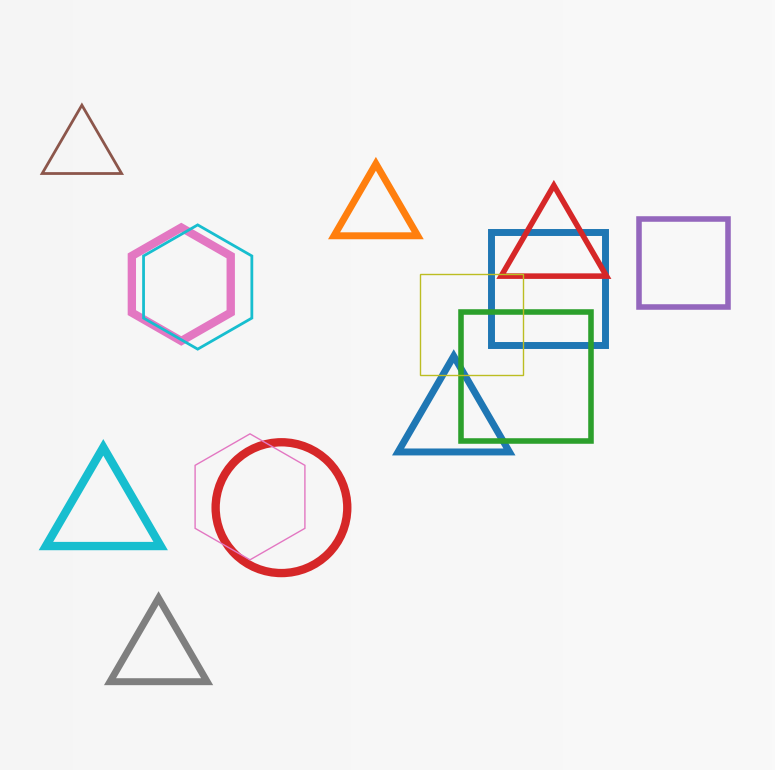[{"shape": "triangle", "thickness": 2.5, "radius": 0.41, "center": [0.585, 0.455]}, {"shape": "square", "thickness": 2.5, "radius": 0.37, "center": [0.707, 0.625]}, {"shape": "triangle", "thickness": 2.5, "radius": 0.31, "center": [0.485, 0.725]}, {"shape": "square", "thickness": 2, "radius": 0.42, "center": [0.679, 0.511]}, {"shape": "circle", "thickness": 3, "radius": 0.42, "center": [0.363, 0.341]}, {"shape": "triangle", "thickness": 2, "radius": 0.39, "center": [0.715, 0.681]}, {"shape": "square", "thickness": 2, "radius": 0.29, "center": [0.882, 0.658]}, {"shape": "triangle", "thickness": 1, "radius": 0.3, "center": [0.106, 0.804]}, {"shape": "hexagon", "thickness": 3, "radius": 0.37, "center": [0.234, 0.631]}, {"shape": "hexagon", "thickness": 0.5, "radius": 0.41, "center": [0.323, 0.355]}, {"shape": "triangle", "thickness": 2.5, "radius": 0.36, "center": [0.205, 0.151]}, {"shape": "square", "thickness": 0.5, "radius": 0.33, "center": [0.609, 0.579]}, {"shape": "hexagon", "thickness": 1, "radius": 0.4, "center": [0.255, 0.627]}, {"shape": "triangle", "thickness": 3, "radius": 0.43, "center": [0.133, 0.334]}]